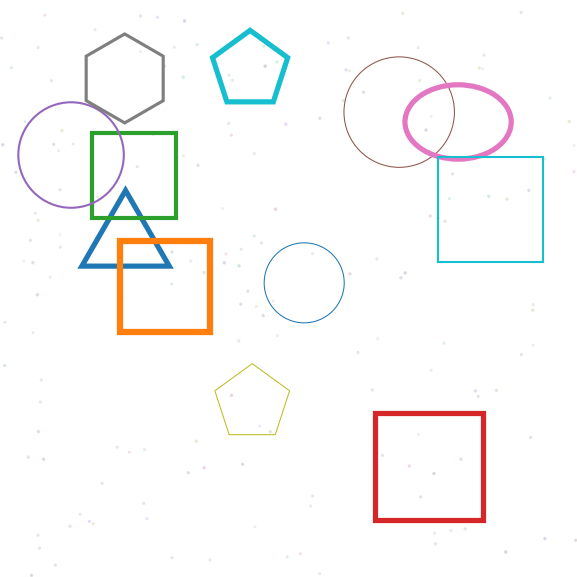[{"shape": "triangle", "thickness": 2.5, "radius": 0.44, "center": [0.217, 0.582]}, {"shape": "circle", "thickness": 0.5, "radius": 0.35, "center": [0.527, 0.509]}, {"shape": "square", "thickness": 3, "radius": 0.39, "center": [0.286, 0.503]}, {"shape": "square", "thickness": 2, "radius": 0.37, "center": [0.232, 0.695]}, {"shape": "square", "thickness": 2.5, "radius": 0.46, "center": [0.743, 0.191]}, {"shape": "circle", "thickness": 1, "radius": 0.46, "center": [0.123, 0.731]}, {"shape": "circle", "thickness": 0.5, "radius": 0.48, "center": [0.691, 0.805]}, {"shape": "oval", "thickness": 2.5, "radius": 0.46, "center": [0.793, 0.788]}, {"shape": "hexagon", "thickness": 1.5, "radius": 0.38, "center": [0.216, 0.863]}, {"shape": "pentagon", "thickness": 0.5, "radius": 0.34, "center": [0.437, 0.301]}, {"shape": "pentagon", "thickness": 2.5, "radius": 0.34, "center": [0.433, 0.878]}, {"shape": "square", "thickness": 1, "radius": 0.45, "center": [0.849, 0.637]}]